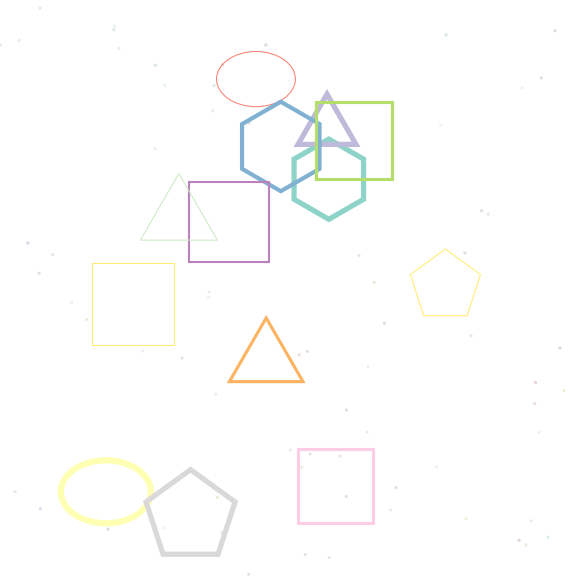[{"shape": "hexagon", "thickness": 2.5, "radius": 0.35, "center": [0.569, 0.689]}, {"shape": "oval", "thickness": 3, "radius": 0.39, "center": [0.183, 0.147]}, {"shape": "triangle", "thickness": 2.5, "radius": 0.29, "center": [0.566, 0.778]}, {"shape": "oval", "thickness": 0.5, "radius": 0.34, "center": [0.443, 0.862]}, {"shape": "hexagon", "thickness": 2, "radius": 0.39, "center": [0.486, 0.746]}, {"shape": "triangle", "thickness": 1.5, "radius": 0.37, "center": [0.461, 0.375]}, {"shape": "square", "thickness": 1.5, "radius": 0.33, "center": [0.613, 0.755]}, {"shape": "square", "thickness": 1.5, "radius": 0.32, "center": [0.581, 0.157]}, {"shape": "pentagon", "thickness": 2.5, "radius": 0.41, "center": [0.33, 0.105]}, {"shape": "square", "thickness": 1, "radius": 0.35, "center": [0.397, 0.615]}, {"shape": "triangle", "thickness": 0.5, "radius": 0.38, "center": [0.31, 0.622]}, {"shape": "pentagon", "thickness": 0.5, "radius": 0.32, "center": [0.771, 0.504]}, {"shape": "square", "thickness": 0.5, "radius": 0.35, "center": [0.23, 0.473]}]